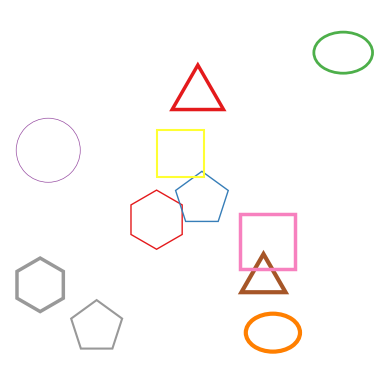[{"shape": "hexagon", "thickness": 1, "radius": 0.38, "center": [0.407, 0.429]}, {"shape": "triangle", "thickness": 2.5, "radius": 0.38, "center": [0.514, 0.754]}, {"shape": "pentagon", "thickness": 1, "radius": 0.36, "center": [0.524, 0.483]}, {"shape": "oval", "thickness": 2, "radius": 0.38, "center": [0.891, 0.863]}, {"shape": "circle", "thickness": 0.5, "radius": 0.42, "center": [0.125, 0.61]}, {"shape": "oval", "thickness": 3, "radius": 0.35, "center": [0.709, 0.136]}, {"shape": "square", "thickness": 1.5, "radius": 0.3, "center": [0.468, 0.602]}, {"shape": "triangle", "thickness": 3, "radius": 0.33, "center": [0.684, 0.274]}, {"shape": "square", "thickness": 2.5, "radius": 0.36, "center": [0.695, 0.372]}, {"shape": "pentagon", "thickness": 1.5, "radius": 0.35, "center": [0.251, 0.151]}, {"shape": "hexagon", "thickness": 2.5, "radius": 0.35, "center": [0.104, 0.26]}]